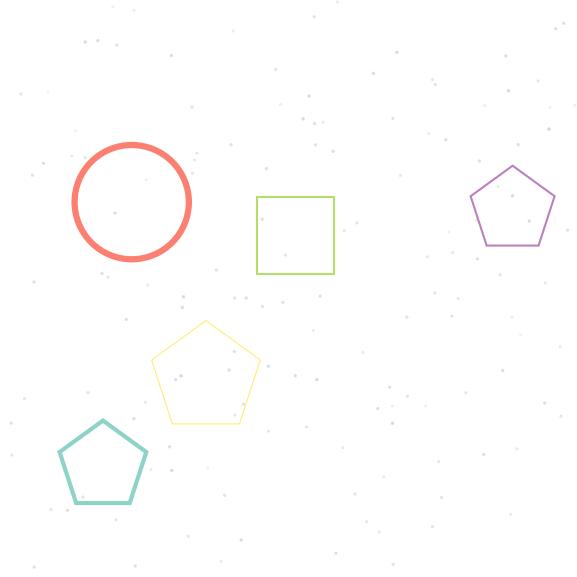[{"shape": "pentagon", "thickness": 2, "radius": 0.39, "center": [0.178, 0.192]}, {"shape": "circle", "thickness": 3, "radius": 0.49, "center": [0.228, 0.649]}, {"shape": "square", "thickness": 1, "radius": 0.33, "center": [0.511, 0.591]}, {"shape": "pentagon", "thickness": 1, "radius": 0.38, "center": [0.888, 0.636]}, {"shape": "pentagon", "thickness": 0.5, "radius": 0.49, "center": [0.357, 0.345]}]